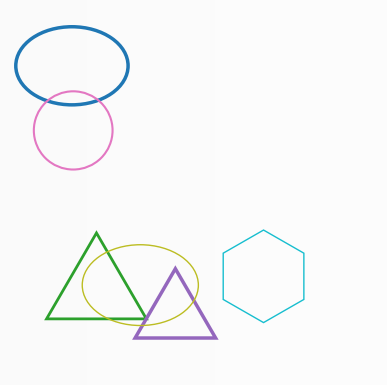[{"shape": "oval", "thickness": 2.5, "radius": 0.72, "center": [0.186, 0.829]}, {"shape": "triangle", "thickness": 2, "radius": 0.74, "center": [0.249, 0.246]}, {"shape": "triangle", "thickness": 2.5, "radius": 0.6, "center": [0.453, 0.182]}, {"shape": "circle", "thickness": 1.5, "radius": 0.51, "center": [0.189, 0.661]}, {"shape": "oval", "thickness": 1, "radius": 0.75, "center": [0.362, 0.259]}, {"shape": "hexagon", "thickness": 1, "radius": 0.6, "center": [0.68, 0.282]}]